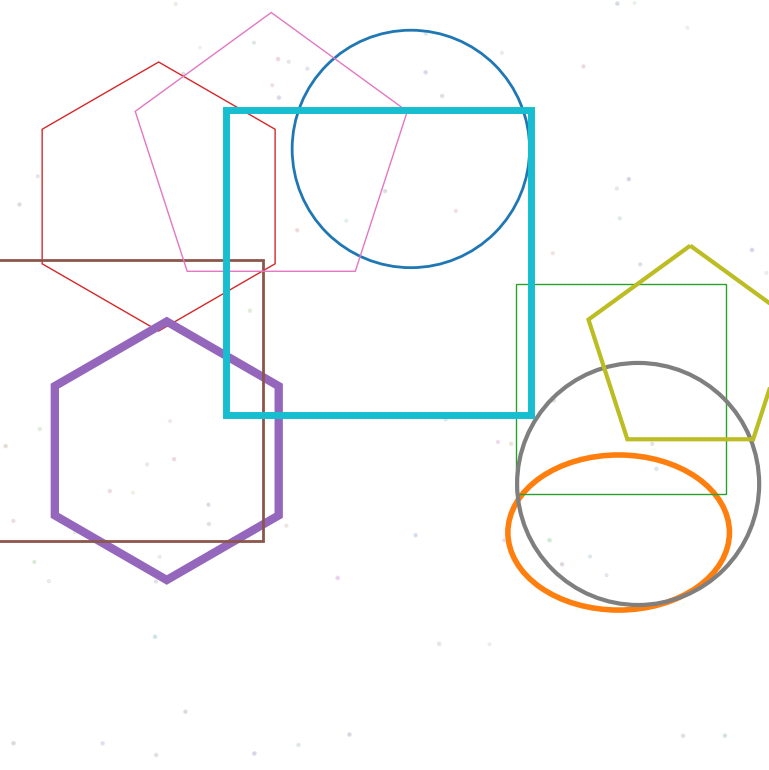[{"shape": "circle", "thickness": 1, "radius": 0.77, "center": [0.534, 0.807]}, {"shape": "oval", "thickness": 2, "radius": 0.72, "center": [0.803, 0.308]}, {"shape": "square", "thickness": 0.5, "radius": 0.68, "center": [0.806, 0.494]}, {"shape": "hexagon", "thickness": 0.5, "radius": 0.87, "center": [0.206, 0.745]}, {"shape": "hexagon", "thickness": 3, "radius": 0.84, "center": [0.217, 0.415]}, {"shape": "square", "thickness": 1, "radius": 0.91, "center": [0.159, 0.48]}, {"shape": "pentagon", "thickness": 0.5, "radius": 0.93, "center": [0.352, 0.798]}, {"shape": "circle", "thickness": 1.5, "radius": 0.79, "center": [0.829, 0.371]}, {"shape": "pentagon", "thickness": 1.5, "radius": 0.7, "center": [0.896, 0.542]}, {"shape": "square", "thickness": 2.5, "radius": 0.99, "center": [0.492, 0.659]}]